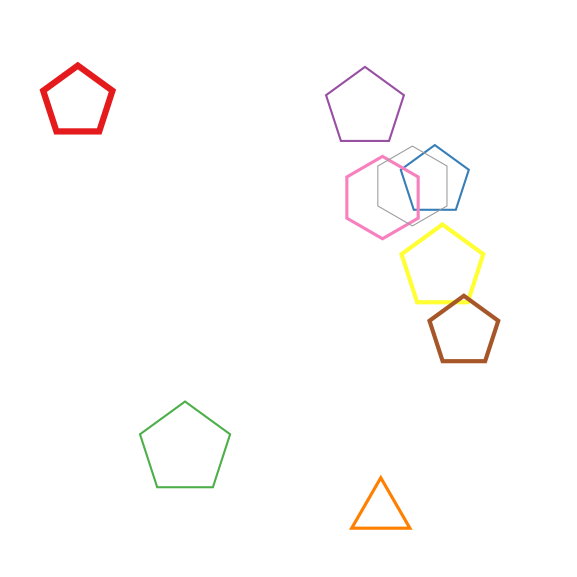[{"shape": "pentagon", "thickness": 3, "radius": 0.32, "center": [0.135, 0.823]}, {"shape": "pentagon", "thickness": 1, "radius": 0.31, "center": [0.753, 0.686]}, {"shape": "pentagon", "thickness": 1, "radius": 0.41, "center": [0.32, 0.222]}, {"shape": "pentagon", "thickness": 1, "radius": 0.35, "center": [0.632, 0.812]}, {"shape": "triangle", "thickness": 1.5, "radius": 0.29, "center": [0.659, 0.114]}, {"shape": "pentagon", "thickness": 2, "radius": 0.37, "center": [0.766, 0.536]}, {"shape": "pentagon", "thickness": 2, "radius": 0.31, "center": [0.803, 0.424]}, {"shape": "hexagon", "thickness": 1.5, "radius": 0.36, "center": [0.662, 0.657]}, {"shape": "hexagon", "thickness": 0.5, "radius": 0.35, "center": [0.714, 0.677]}]